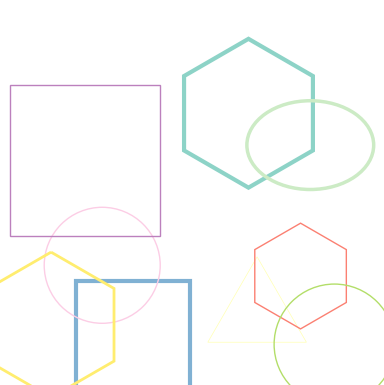[{"shape": "hexagon", "thickness": 3, "radius": 0.97, "center": [0.645, 0.706]}, {"shape": "triangle", "thickness": 0.5, "radius": 0.74, "center": [0.668, 0.185]}, {"shape": "hexagon", "thickness": 1, "radius": 0.69, "center": [0.781, 0.283]}, {"shape": "square", "thickness": 3, "radius": 0.74, "center": [0.345, 0.124]}, {"shape": "circle", "thickness": 1, "radius": 0.78, "center": [0.869, 0.106]}, {"shape": "circle", "thickness": 1, "radius": 0.75, "center": [0.266, 0.311]}, {"shape": "square", "thickness": 1, "radius": 0.98, "center": [0.22, 0.584]}, {"shape": "oval", "thickness": 2.5, "radius": 0.82, "center": [0.806, 0.623]}, {"shape": "hexagon", "thickness": 2, "radius": 0.94, "center": [0.133, 0.156]}]